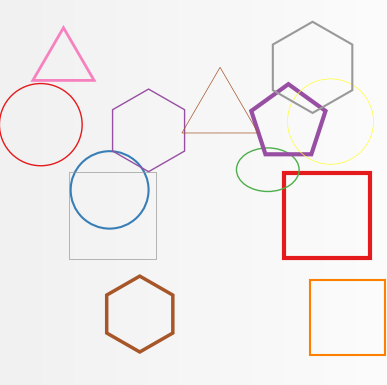[{"shape": "circle", "thickness": 1, "radius": 0.53, "center": [0.105, 0.676]}, {"shape": "square", "thickness": 3, "radius": 0.55, "center": [0.844, 0.441]}, {"shape": "circle", "thickness": 1.5, "radius": 0.5, "center": [0.283, 0.507]}, {"shape": "oval", "thickness": 1, "radius": 0.4, "center": [0.691, 0.559]}, {"shape": "hexagon", "thickness": 1, "radius": 0.54, "center": [0.383, 0.661]}, {"shape": "pentagon", "thickness": 3, "radius": 0.5, "center": [0.744, 0.681]}, {"shape": "square", "thickness": 1.5, "radius": 0.49, "center": [0.896, 0.176]}, {"shape": "circle", "thickness": 0.5, "radius": 0.55, "center": [0.853, 0.684]}, {"shape": "hexagon", "thickness": 2.5, "radius": 0.49, "center": [0.361, 0.184]}, {"shape": "triangle", "thickness": 0.5, "radius": 0.57, "center": [0.568, 0.711]}, {"shape": "triangle", "thickness": 2, "radius": 0.46, "center": [0.164, 0.837]}, {"shape": "square", "thickness": 0.5, "radius": 0.56, "center": [0.289, 0.441]}, {"shape": "hexagon", "thickness": 1.5, "radius": 0.59, "center": [0.807, 0.825]}]